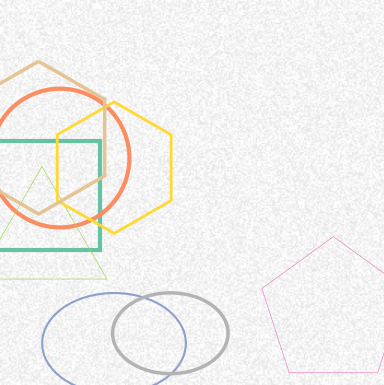[{"shape": "square", "thickness": 3, "radius": 0.71, "center": [0.118, 0.492]}, {"shape": "circle", "thickness": 3, "radius": 0.9, "center": [0.156, 0.589]}, {"shape": "oval", "thickness": 1.5, "radius": 0.93, "center": [0.296, 0.108]}, {"shape": "pentagon", "thickness": 0.5, "radius": 0.98, "center": [0.866, 0.19]}, {"shape": "triangle", "thickness": 0.5, "radius": 0.97, "center": [0.109, 0.373]}, {"shape": "hexagon", "thickness": 2, "radius": 0.85, "center": [0.297, 0.565]}, {"shape": "hexagon", "thickness": 2.5, "radius": 0.99, "center": [0.1, 0.642]}, {"shape": "oval", "thickness": 2.5, "radius": 0.75, "center": [0.442, 0.134]}]